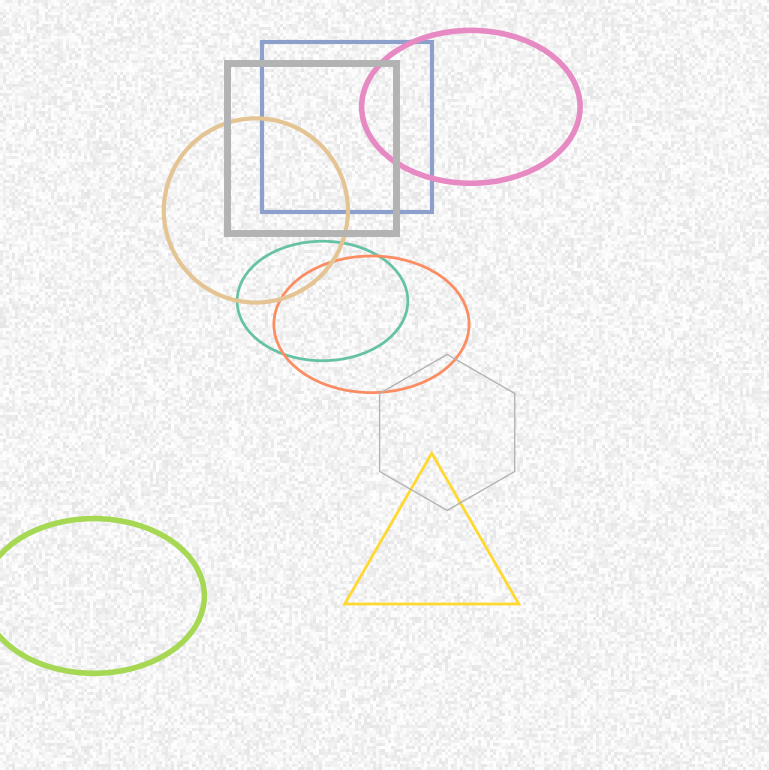[{"shape": "oval", "thickness": 1, "radius": 0.55, "center": [0.419, 0.609]}, {"shape": "oval", "thickness": 1, "radius": 0.63, "center": [0.482, 0.579]}, {"shape": "square", "thickness": 1.5, "radius": 0.55, "center": [0.451, 0.835]}, {"shape": "oval", "thickness": 2, "radius": 0.71, "center": [0.612, 0.861]}, {"shape": "oval", "thickness": 2, "radius": 0.72, "center": [0.122, 0.226]}, {"shape": "triangle", "thickness": 1, "radius": 0.65, "center": [0.561, 0.281]}, {"shape": "circle", "thickness": 1.5, "radius": 0.6, "center": [0.332, 0.727]}, {"shape": "square", "thickness": 2.5, "radius": 0.55, "center": [0.405, 0.808]}, {"shape": "hexagon", "thickness": 0.5, "radius": 0.51, "center": [0.581, 0.438]}]